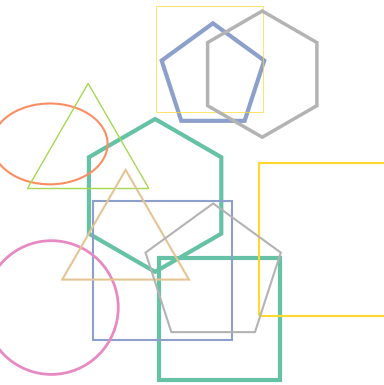[{"shape": "hexagon", "thickness": 3, "radius": 0.99, "center": [0.403, 0.492]}, {"shape": "square", "thickness": 3, "radius": 0.79, "center": [0.57, 0.172]}, {"shape": "oval", "thickness": 1.5, "radius": 0.75, "center": [0.129, 0.626]}, {"shape": "pentagon", "thickness": 3, "radius": 0.7, "center": [0.553, 0.799]}, {"shape": "square", "thickness": 1.5, "radius": 0.9, "center": [0.422, 0.296]}, {"shape": "circle", "thickness": 2, "radius": 0.87, "center": [0.133, 0.201]}, {"shape": "triangle", "thickness": 1, "radius": 0.91, "center": [0.229, 0.601]}, {"shape": "square", "thickness": 0.5, "radius": 0.69, "center": [0.544, 0.846]}, {"shape": "square", "thickness": 1.5, "radius": 0.99, "center": [0.871, 0.378]}, {"shape": "triangle", "thickness": 1.5, "radius": 0.95, "center": [0.326, 0.369]}, {"shape": "hexagon", "thickness": 2.5, "radius": 0.82, "center": [0.681, 0.808]}, {"shape": "pentagon", "thickness": 1.5, "radius": 0.92, "center": [0.554, 0.287]}]